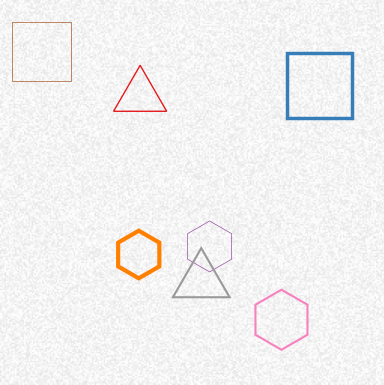[{"shape": "triangle", "thickness": 1, "radius": 0.4, "center": [0.364, 0.751]}, {"shape": "square", "thickness": 2.5, "radius": 0.42, "center": [0.83, 0.778]}, {"shape": "hexagon", "thickness": 0.5, "radius": 0.33, "center": [0.544, 0.36]}, {"shape": "hexagon", "thickness": 3, "radius": 0.31, "center": [0.36, 0.339]}, {"shape": "square", "thickness": 0.5, "radius": 0.38, "center": [0.108, 0.867]}, {"shape": "hexagon", "thickness": 1.5, "radius": 0.39, "center": [0.731, 0.17]}, {"shape": "triangle", "thickness": 1.5, "radius": 0.43, "center": [0.523, 0.27]}]